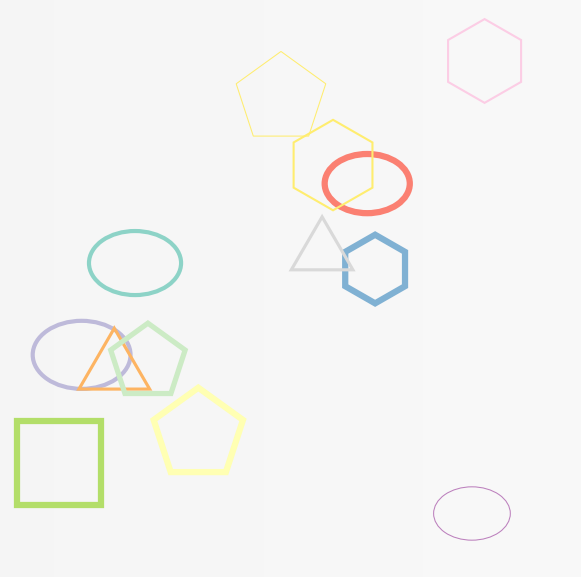[{"shape": "oval", "thickness": 2, "radius": 0.4, "center": [0.232, 0.544]}, {"shape": "pentagon", "thickness": 3, "radius": 0.4, "center": [0.341, 0.247]}, {"shape": "oval", "thickness": 2, "radius": 0.42, "center": [0.14, 0.385]}, {"shape": "oval", "thickness": 3, "radius": 0.37, "center": [0.632, 0.681]}, {"shape": "hexagon", "thickness": 3, "radius": 0.3, "center": [0.645, 0.533]}, {"shape": "triangle", "thickness": 1.5, "radius": 0.35, "center": [0.197, 0.361]}, {"shape": "square", "thickness": 3, "radius": 0.36, "center": [0.102, 0.197]}, {"shape": "hexagon", "thickness": 1, "radius": 0.36, "center": [0.834, 0.894]}, {"shape": "triangle", "thickness": 1.5, "radius": 0.31, "center": [0.554, 0.562]}, {"shape": "oval", "thickness": 0.5, "radius": 0.33, "center": [0.812, 0.11]}, {"shape": "pentagon", "thickness": 2.5, "radius": 0.34, "center": [0.254, 0.372]}, {"shape": "pentagon", "thickness": 0.5, "radius": 0.41, "center": [0.483, 0.829]}, {"shape": "hexagon", "thickness": 1, "radius": 0.39, "center": [0.573, 0.713]}]